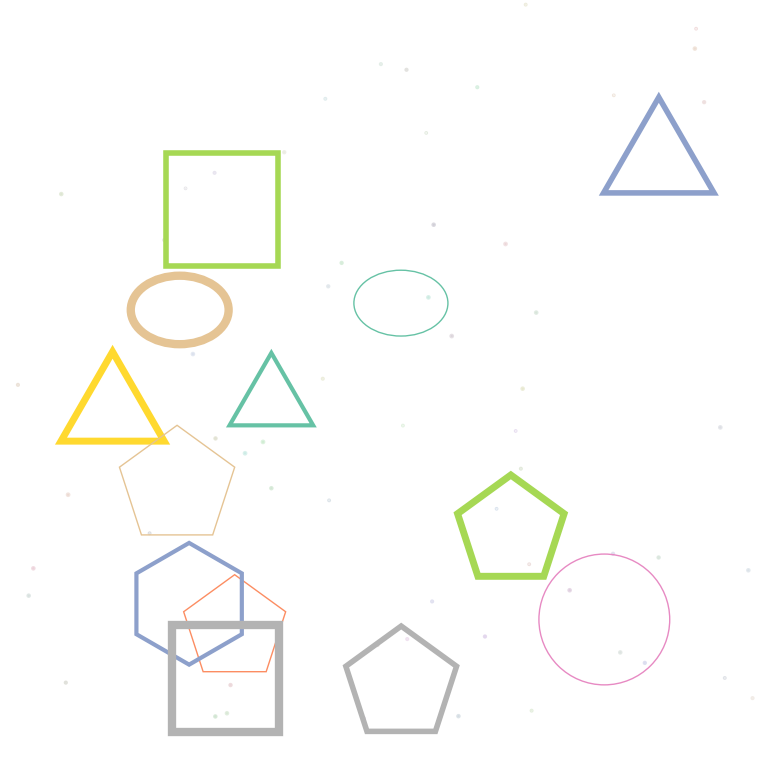[{"shape": "oval", "thickness": 0.5, "radius": 0.31, "center": [0.521, 0.606]}, {"shape": "triangle", "thickness": 1.5, "radius": 0.31, "center": [0.352, 0.479]}, {"shape": "pentagon", "thickness": 0.5, "radius": 0.35, "center": [0.305, 0.184]}, {"shape": "hexagon", "thickness": 1.5, "radius": 0.4, "center": [0.246, 0.216]}, {"shape": "triangle", "thickness": 2, "radius": 0.41, "center": [0.856, 0.791]}, {"shape": "circle", "thickness": 0.5, "radius": 0.42, "center": [0.785, 0.195]}, {"shape": "pentagon", "thickness": 2.5, "radius": 0.36, "center": [0.663, 0.31]}, {"shape": "square", "thickness": 2, "radius": 0.36, "center": [0.288, 0.728]}, {"shape": "triangle", "thickness": 2.5, "radius": 0.39, "center": [0.146, 0.466]}, {"shape": "pentagon", "thickness": 0.5, "radius": 0.39, "center": [0.23, 0.369]}, {"shape": "oval", "thickness": 3, "radius": 0.32, "center": [0.233, 0.597]}, {"shape": "pentagon", "thickness": 2, "radius": 0.38, "center": [0.521, 0.111]}, {"shape": "square", "thickness": 3, "radius": 0.35, "center": [0.293, 0.119]}]